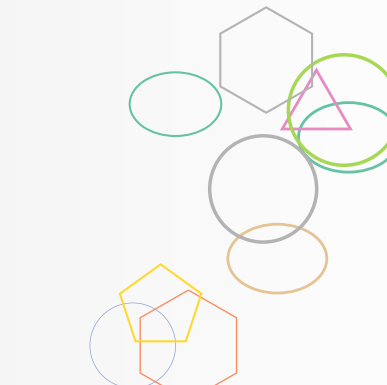[{"shape": "oval", "thickness": 2, "radius": 0.65, "center": [0.899, 0.643]}, {"shape": "oval", "thickness": 1.5, "radius": 0.59, "center": [0.453, 0.729]}, {"shape": "hexagon", "thickness": 1, "radius": 0.72, "center": [0.486, 0.103]}, {"shape": "circle", "thickness": 0.5, "radius": 0.55, "center": [0.343, 0.103]}, {"shape": "triangle", "thickness": 2, "radius": 0.51, "center": [0.816, 0.716]}, {"shape": "circle", "thickness": 2.5, "radius": 0.72, "center": [0.888, 0.714]}, {"shape": "pentagon", "thickness": 1.5, "radius": 0.55, "center": [0.415, 0.203]}, {"shape": "oval", "thickness": 2, "radius": 0.64, "center": [0.716, 0.328]}, {"shape": "hexagon", "thickness": 1.5, "radius": 0.68, "center": [0.687, 0.844]}, {"shape": "circle", "thickness": 2.5, "radius": 0.69, "center": [0.679, 0.509]}]